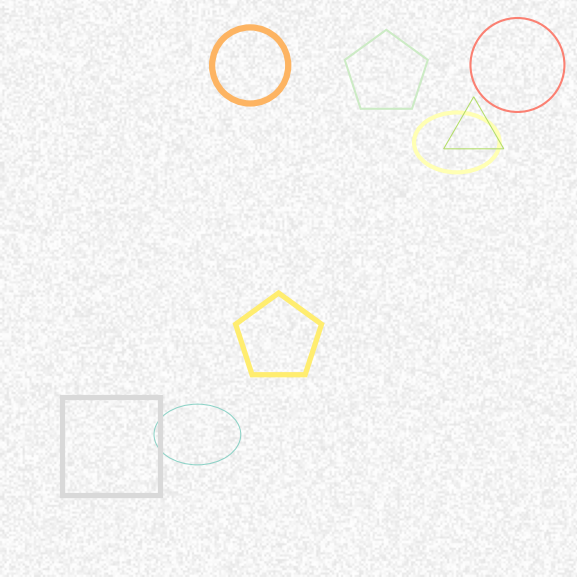[{"shape": "oval", "thickness": 0.5, "radius": 0.38, "center": [0.342, 0.247]}, {"shape": "oval", "thickness": 2, "radius": 0.37, "center": [0.791, 0.753]}, {"shape": "circle", "thickness": 1, "radius": 0.41, "center": [0.896, 0.887]}, {"shape": "circle", "thickness": 3, "radius": 0.33, "center": [0.433, 0.886]}, {"shape": "triangle", "thickness": 0.5, "radius": 0.3, "center": [0.82, 0.771]}, {"shape": "square", "thickness": 2.5, "radius": 0.43, "center": [0.192, 0.227]}, {"shape": "pentagon", "thickness": 1, "radius": 0.38, "center": [0.669, 0.872]}, {"shape": "pentagon", "thickness": 2.5, "radius": 0.39, "center": [0.482, 0.414]}]